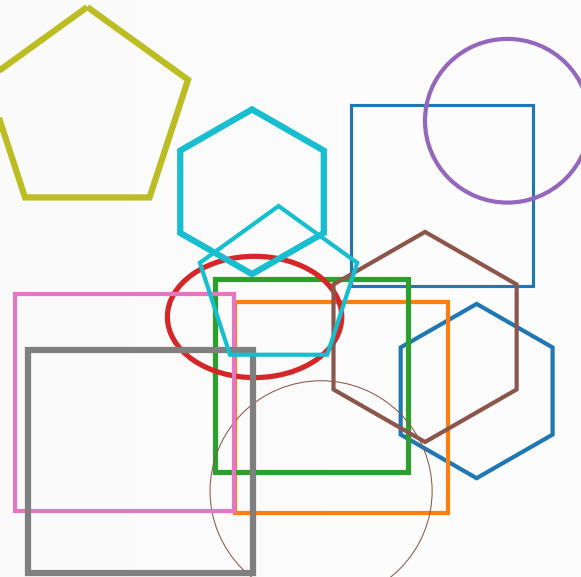[{"shape": "hexagon", "thickness": 2, "radius": 0.75, "center": [0.82, 0.322]}, {"shape": "square", "thickness": 1.5, "radius": 0.78, "center": [0.76, 0.661]}, {"shape": "square", "thickness": 2, "radius": 0.91, "center": [0.587, 0.294]}, {"shape": "square", "thickness": 2.5, "radius": 0.83, "center": [0.536, 0.349]}, {"shape": "oval", "thickness": 2.5, "radius": 0.75, "center": [0.438, 0.45]}, {"shape": "circle", "thickness": 2, "radius": 0.71, "center": [0.873, 0.79]}, {"shape": "hexagon", "thickness": 2, "radius": 0.91, "center": [0.731, 0.416]}, {"shape": "circle", "thickness": 0.5, "radius": 0.96, "center": [0.552, 0.149]}, {"shape": "square", "thickness": 2, "radius": 0.94, "center": [0.215, 0.302]}, {"shape": "square", "thickness": 3, "radius": 0.97, "center": [0.242, 0.2]}, {"shape": "pentagon", "thickness": 3, "radius": 0.91, "center": [0.15, 0.805]}, {"shape": "pentagon", "thickness": 2, "radius": 0.71, "center": [0.479, 0.5]}, {"shape": "hexagon", "thickness": 3, "radius": 0.71, "center": [0.434, 0.667]}]